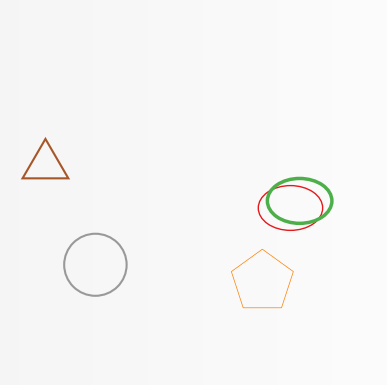[{"shape": "oval", "thickness": 1, "radius": 0.42, "center": [0.75, 0.46]}, {"shape": "oval", "thickness": 2.5, "radius": 0.42, "center": [0.773, 0.478]}, {"shape": "pentagon", "thickness": 0.5, "radius": 0.42, "center": [0.677, 0.269]}, {"shape": "triangle", "thickness": 1.5, "radius": 0.34, "center": [0.117, 0.571]}, {"shape": "circle", "thickness": 1.5, "radius": 0.4, "center": [0.246, 0.312]}]